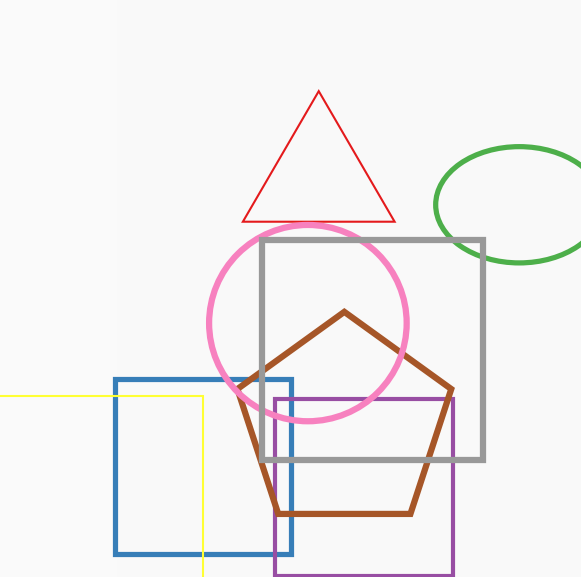[{"shape": "triangle", "thickness": 1, "radius": 0.75, "center": [0.548, 0.691]}, {"shape": "square", "thickness": 2.5, "radius": 0.76, "center": [0.349, 0.192]}, {"shape": "oval", "thickness": 2.5, "radius": 0.72, "center": [0.893, 0.645]}, {"shape": "square", "thickness": 2, "radius": 0.77, "center": [0.626, 0.154]}, {"shape": "square", "thickness": 1, "radius": 0.96, "center": [0.156, 0.121]}, {"shape": "pentagon", "thickness": 3, "radius": 0.97, "center": [0.592, 0.266]}, {"shape": "circle", "thickness": 3, "radius": 0.85, "center": [0.53, 0.44]}, {"shape": "square", "thickness": 3, "radius": 0.95, "center": [0.641, 0.394]}]